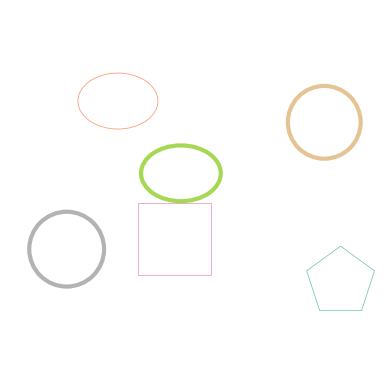[{"shape": "pentagon", "thickness": 0.5, "radius": 0.46, "center": [0.885, 0.268]}, {"shape": "oval", "thickness": 0.5, "radius": 0.52, "center": [0.306, 0.738]}, {"shape": "square", "thickness": 0.5, "radius": 0.47, "center": [0.453, 0.379]}, {"shape": "oval", "thickness": 3, "radius": 0.52, "center": [0.47, 0.55]}, {"shape": "circle", "thickness": 3, "radius": 0.47, "center": [0.842, 0.682]}, {"shape": "circle", "thickness": 3, "radius": 0.49, "center": [0.173, 0.353]}]